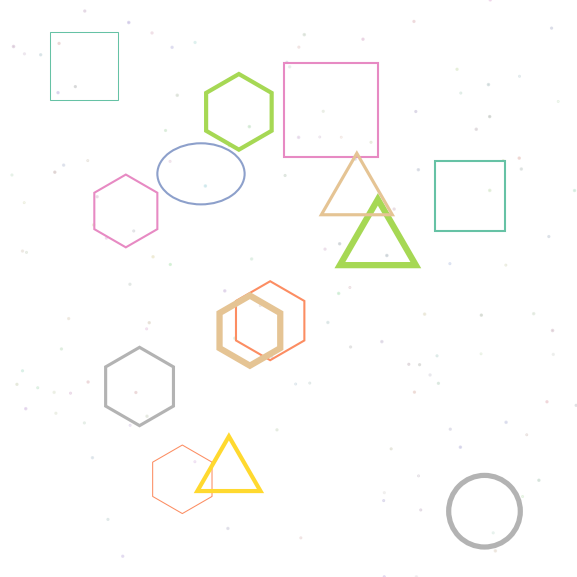[{"shape": "square", "thickness": 1, "radius": 0.3, "center": [0.814, 0.66]}, {"shape": "square", "thickness": 0.5, "radius": 0.3, "center": [0.145, 0.884]}, {"shape": "hexagon", "thickness": 0.5, "radius": 0.3, "center": [0.316, 0.169]}, {"shape": "hexagon", "thickness": 1, "radius": 0.34, "center": [0.468, 0.444]}, {"shape": "oval", "thickness": 1, "radius": 0.38, "center": [0.348, 0.698]}, {"shape": "square", "thickness": 1, "radius": 0.41, "center": [0.573, 0.808]}, {"shape": "hexagon", "thickness": 1, "radius": 0.32, "center": [0.218, 0.634]}, {"shape": "hexagon", "thickness": 2, "radius": 0.33, "center": [0.414, 0.805]}, {"shape": "triangle", "thickness": 3, "radius": 0.38, "center": [0.654, 0.578]}, {"shape": "triangle", "thickness": 2, "radius": 0.32, "center": [0.396, 0.18]}, {"shape": "hexagon", "thickness": 3, "radius": 0.3, "center": [0.433, 0.427]}, {"shape": "triangle", "thickness": 1.5, "radius": 0.35, "center": [0.618, 0.663]}, {"shape": "hexagon", "thickness": 1.5, "radius": 0.34, "center": [0.242, 0.33]}, {"shape": "circle", "thickness": 2.5, "radius": 0.31, "center": [0.839, 0.114]}]